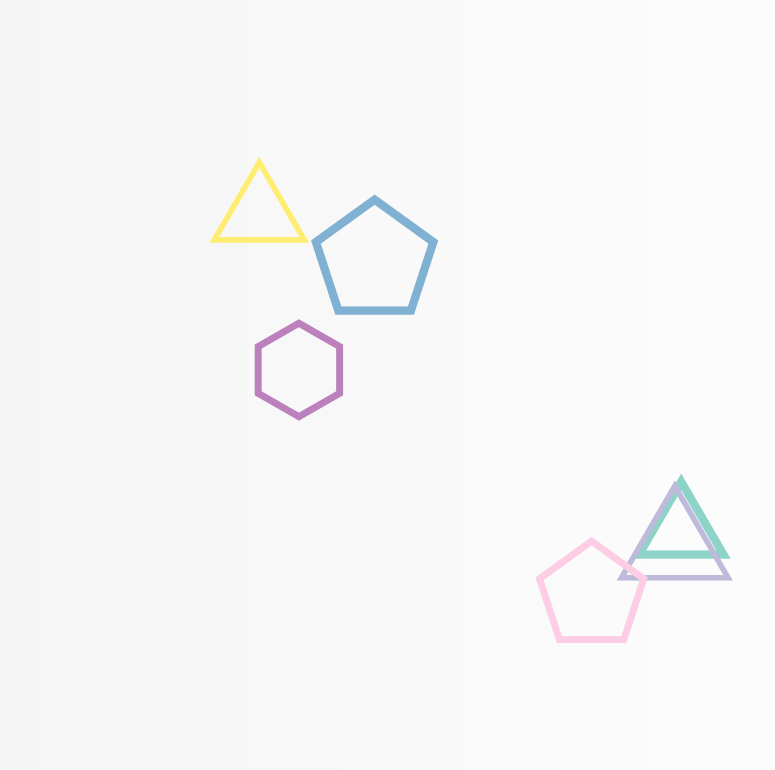[{"shape": "triangle", "thickness": 3, "radius": 0.31, "center": [0.879, 0.311]}, {"shape": "triangle", "thickness": 2, "radius": 0.4, "center": [0.871, 0.289]}, {"shape": "pentagon", "thickness": 3, "radius": 0.4, "center": [0.483, 0.661]}, {"shape": "pentagon", "thickness": 2.5, "radius": 0.35, "center": [0.763, 0.227]}, {"shape": "hexagon", "thickness": 2.5, "radius": 0.3, "center": [0.386, 0.52]}, {"shape": "triangle", "thickness": 2, "radius": 0.34, "center": [0.335, 0.722]}]